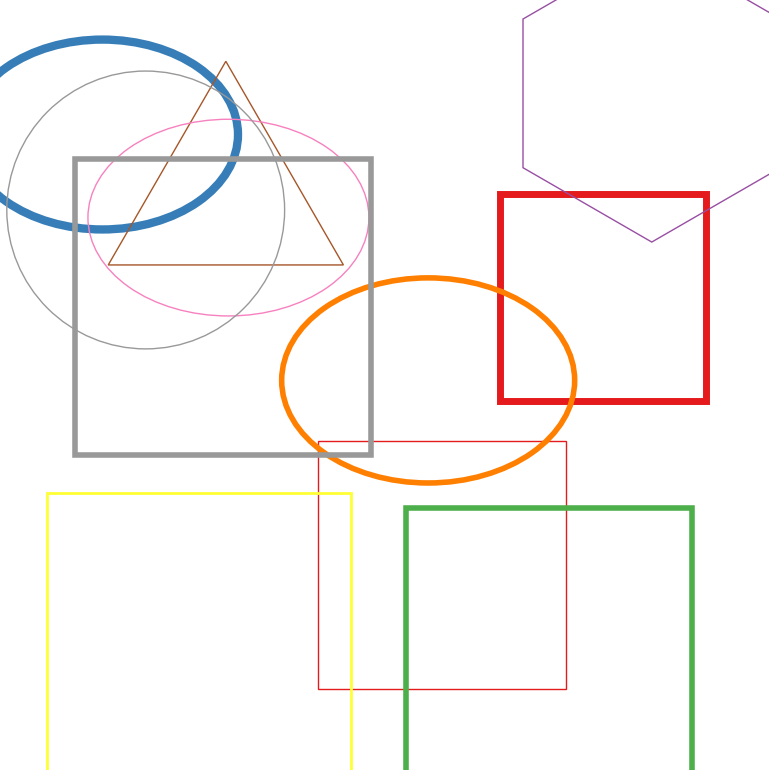[{"shape": "square", "thickness": 2.5, "radius": 0.67, "center": [0.783, 0.614]}, {"shape": "square", "thickness": 0.5, "radius": 0.81, "center": [0.574, 0.266]}, {"shape": "oval", "thickness": 3, "radius": 0.88, "center": [0.133, 0.825]}, {"shape": "square", "thickness": 2, "radius": 0.93, "center": [0.713, 0.155]}, {"shape": "hexagon", "thickness": 0.5, "radius": 0.97, "center": [0.846, 0.879]}, {"shape": "oval", "thickness": 2, "radius": 0.95, "center": [0.556, 0.506]}, {"shape": "square", "thickness": 1, "radius": 0.99, "center": [0.258, 0.162]}, {"shape": "triangle", "thickness": 0.5, "radius": 0.88, "center": [0.293, 0.744]}, {"shape": "oval", "thickness": 0.5, "radius": 0.91, "center": [0.297, 0.717]}, {"shape": "circle", "thickness": 0.5, "radius": 0.9, "center": [0.189, 0.727]}, {"shape": "square", "thickness": 2, "radius": 0.96, "center": [0.29, 0.601]}]